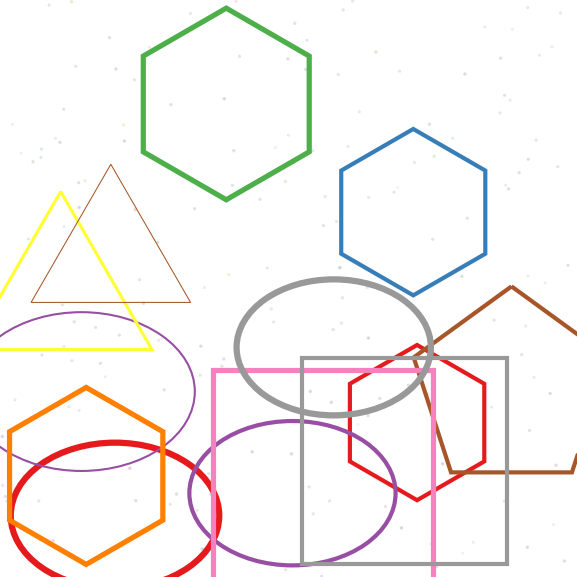[{"shape": "oval", "thickness": 3, "radius": 0.9, "center": [0.199, 0.106]}, {"shape": "hexagon", "thickness": 2, "radius": 0.67, "center": [0.722, 0.267]}, {"shape": "hexagon", "thickness": 2, "radius": 0.72, "center": [0.716, 0.632]}, {"shape": "hexagon", "thickness": 2.5, "radius": 0.83, "center": [0.392, 0.819]}, {"shape": "oval", "thickness": 1, "radius": 0.98, "center": [0.141, 0.321]}, {"shape": "oval", "thickness": 2, "radius": 0.89, "center": [0.506, 0.145]}, {"shape": "hexagon", "thickness": 2.5, "radius": 0.77, "center": [0.149, 0.175]}, {"shape": "triangle", "thickness": 1.5, "radius": 0.91, "center": [0.105, 0.485]}, {"shape": "triangle", "thickness": 0.5, "radius": 0.8, "center": [0.192, 0.555]}, {"shape": "pentagon", "thickness": 2, "radius": 0.89, "center": [0.886, 0.325]}, {"shape": "square", "thickness": 2.5, "radius": 0.95, "center": [0.559, 0.167]}, {"shape": "square", "thickness": 2, "radius": 0.89, "center": [0.701, 0.201]}, {"shape": "oval", "thickness": 3, "radius": 0.84, "center": [0.578, 0.398]}]